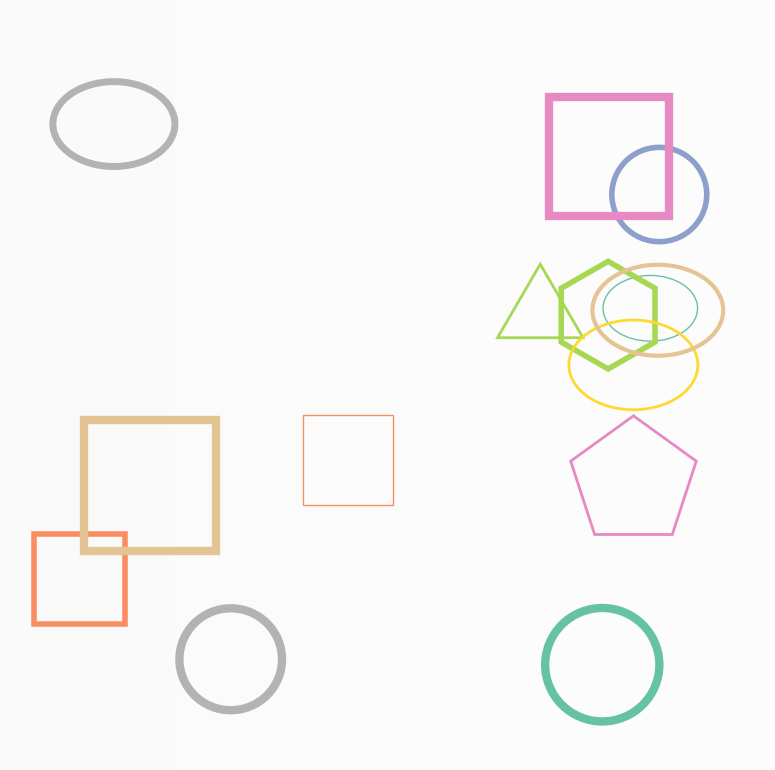[{"shape": "oval", "thickness": 0.5, "radius": 0.3, "center": [0.839, 0.6]}, {"shape": "circle", "thickness": 3, "radius": 0.37, "center": [0.777, 0.137]}, {"shape": "square", "thickness": 0.5, "radius": 0.29, "center": [0.449, 0.402]}, {"shape": "square", "thickness": 2, "radius": 0.29, "center": [0.103, 0.248]}, {"shape": "circle", "thickness": 2, "radius": 0.31, "center": [0.851, 0.747]}, {"shape": "pentagon", "thickness": 1, "radius": 0.43, "center": [0.817, 0.375]}, {"shape": "square", "thickness": 3, "radius": 0.39, "center": [0.786, 0.797]}, {"shape": "triangle", "thickness": 1, "radius": 0.32, "center": [0.697, 0.593]}, {"shape": "hexagon", "thickness": 2, "radius": 0.35, "center": [0.785, 0.591]}, {"shape": "oval", "thickness": 1, "radius": 0.42, "center": [0.817, 0.526]}, {"shape": "oval", "thickness": 1.5, "radius": 0.42, "center": [0.849, 0.597]}, {"shape": "square", "thickness": 3, "radius": 0.42, "center": [0.194, 0.369]}, {"shape": "circle", "thickness": 3, "radius": 0.33, "center": [0.298, 0.144]}, {"shape": "oval", "thickness": 2.5, "radius": 0.39, "center": [0.147, 0.839]}]